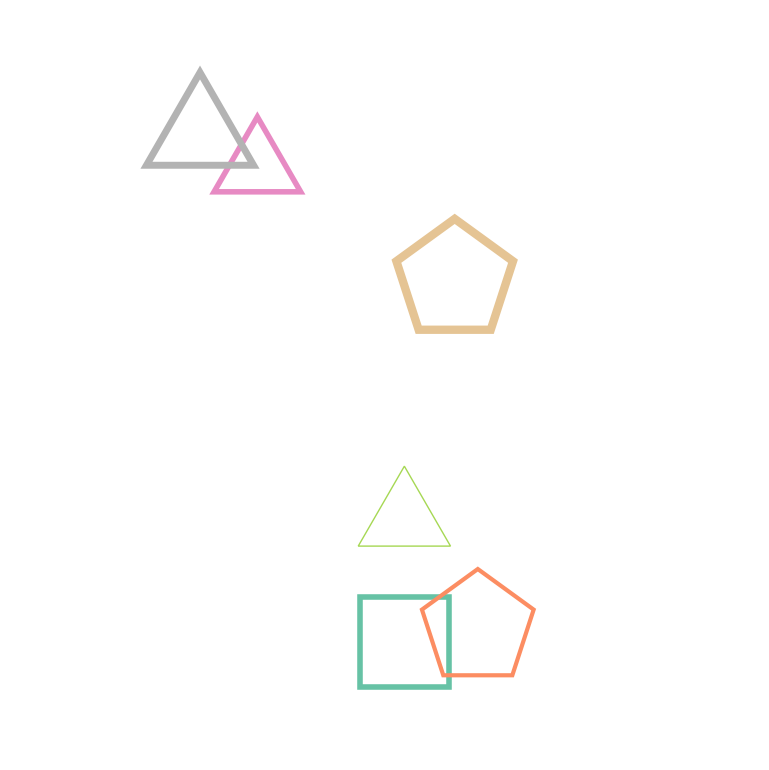[{"shape": "square", "thickness": 2, "radius": 0.29, "center": [0.525, 0.166]}, {"shape": "pentagon", "thickness": 1.5, "radius": 0.38, "center": [0.621, 0.185]}, {"shape": "triangle", "thickness": 2, "radius": 0.32, "center": [0.334, 0.783]}, {"shape": "triangle", "thickness": 0.5, "radius": 0.35, "center": [0.525, 0.325]}, {"shape": "pentagon", "thickness": 3, "radius": 0.4, "center": [0.591, 0.636]}, {"shape": "triangle", "thickness": 2.5, "radius": 0.4, "center": [0.26, 0.826]}]